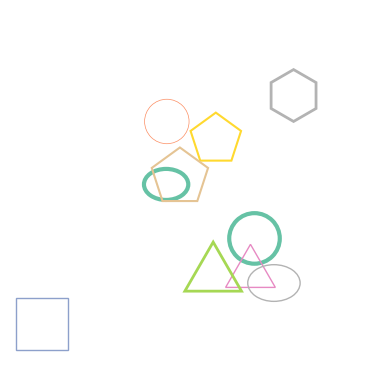[{"shape": "circle", "thickness": 3, "radius": 0.33, "center": [0.661, 0.381]}, {"shape": "oval", "thickness": 3, "radius": 0.29, "center": [0.431, 0.521]}, {"shape": "circle", "thickness": 0.5, "radius": 0.29, "center": [0.433, 0.684]}, {"shape": "square", "thickness": 1, "radius": 0.33, "center": [0.109, 0.158]}, {"shape": "triangle", "thickness": 1, "radius": 0.37, "center": [0.651, 0.291]}, {"shape": "triangle", "thickness": 2, "radius": 0.42, "center": [0.554, 0.286]}, {"shape": "pentagon", "thickness": 1.5, "radius": 0.34, "center": [0.561, 0.639]}, {"shape": "pentagon", "thickness": 1.5, "radius": 0.38, "center": [0.467, 0.54]}, {"shape": "hexagon", "thickness": 2, "radius": 0.34, "center": [0.763, 0.752]}, {"shape": "oval", "thickness": 1, "radius": 0.34, "center": [0.712, 0.265]}]